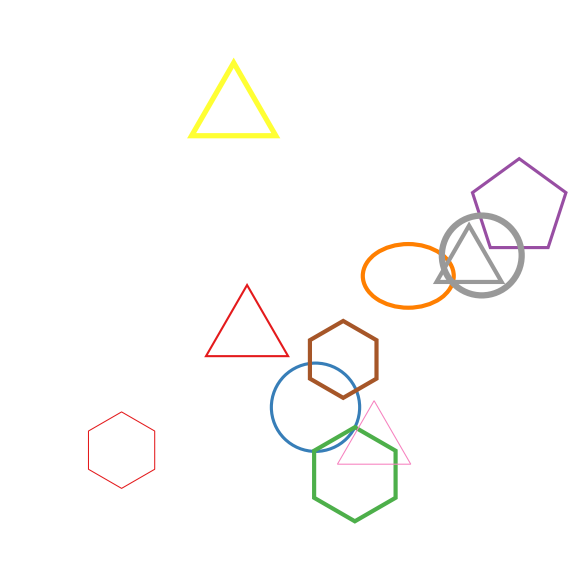[{"shape": "hexagon", "thickness": 0.5, "radius": 0.33, "center": [0.211, 0.22]}, {"shape": "triangle", "thickness": 1, "radius": 0.41, "center": [0.428, 0.423]}, {"shape": "circle", "thickness": 1.5, "radius": 0.38, "center": [0.546, 0.294]}, {"shape": "hexagon", "thickness": 2, "radius": 0.41, "center": [0.614, 0.178]}, {"shape": "pentagon", "thickness": 1.5, "radius": 0.43, "center": [0.899, 0.639]}, {"shape": "oval", "thickness": 2, "radius": 0.39, "center": [0.707, 0.521]}, {"shape": "triangle", "thickness": 2.5, "radius": 0.42, "center": [0.405, 0.806]}, {"shape": "hexagon", "thickness": 2, "radius": 0.33, "center": [0.594, 0.377]}, {"shape": "triangle", "thickness": 0.5, "radius": 0.37, "center": [0.648, 0.232]}, {"shape": "triangle", "thickness": 2, "radius": 0.33, "center": [0.812, 0.543]}, {"shape": "circle", "thickness": 3, "radius": 0.35, "center": [0.834, 0.557]}]